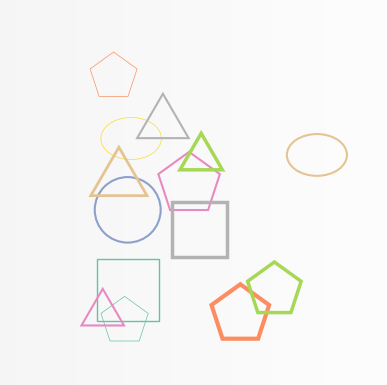[{"shape": "square", "thickness": 1, "radius": 0.4, "center": [0.33, 0.247]}, {"shape": "pentagon", "thickness": 0.5, "radius": 0.32, "center": [0.322, 0.166]}, {"shape": "pentagon", "thickness": 0.5, "radius": 0.32, "center": [0.293, 0.801]}, {"shape": "pentagon", "thickness": 3, "radius": 0.39, "center": [0.62, 0.184]}, {"shape": "circle", "thickness": 1.5, "radius": 0.43, "center": [0.33, 0.455]}, {"shape": "pentagon", "thickness": 1.5, "radius": 0.42, "center": [0.488, 0.522]}, {"shape": "triangle", "thickness": 1.5, "radius": 0.32, "center": [0.265, 0.186]}, {"shape": "triangle", "thickness": 2.5, "radius": 0.32, "center": [0.519, 0.591]}, {"shape": "pentagon", "thickness": 2.5, "radius": 0.36, "center": [0.708, 0.247]}, {"shape": "oval", "thickness": 0.5, "radius": 0.39, "center": [0.338, 0.64]}, {"shape": "oval", "thickness": 1.5, "radius": 0.39, "center": [0.818, 0.598]}, {"shape": "triangle", "thickness": 2, "radius": 0.42, "center": [0.307, 0.534]}, {"shape": "triangle", "thickness": 1.5, "radius": 0.38, "center": [0.42, 0.68]}, {"shape": "square", "thickness": 2.5, "radius": 0.36, "center": [0.515, 0.405]}]